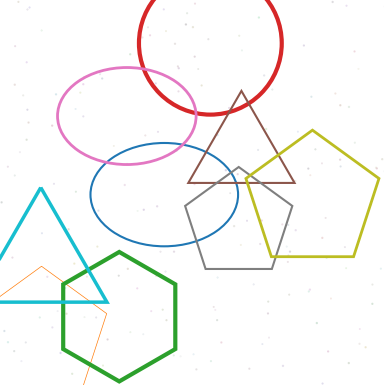[{"shape": "oval", "thickness": 1.5, "radius": 0.96, "center": [0.427, 0.494]}, {"shape": "pentagon", "thickness": 0.5, "radius": 0.89, "center": [0.108, 0.13]}, {"shape": "hexagon", "thickness": 3, "radius": 0.84, "center": [0.31, 0.177]}, {"shape": "circle", "thickness": 3, "radius": 0.93, "center": [0.546, 0.888]}, {"shape": "triangle", "thickness": 1.5, "radius": 0.8, "center": [0.627, 0.605]}, {"shape": "oval", "thickness": 2, "radius": 0.9, "center": [0.329, 0.699]}, {"shape": "pentagon", "thickness": 1.5, "radius": 0.73, "center": [0.62, 0.42]}, {"shape": "pentagon", "thickness": 2, "radius": 0.91, "center": [0.812, 0.48]}, {"shape": "triangle", "thickness": 2.5, "radius": 0.99, "center": [0.106, 0.314]}]